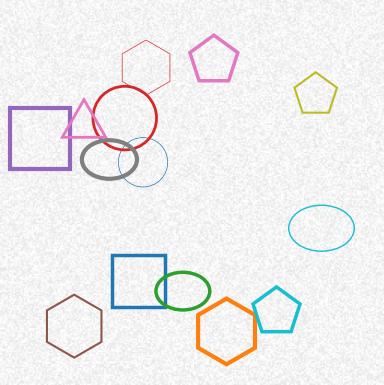[{"shape": "circle", "thickness": 0.5, "radius": 0.32, "center": [0.372, 0.579]}, {"shape": "square", "thickness": 2.5, "radius": 0.34, "center": [0.36, 0.27]}, {"shape": "hexagon", "thickness": 3, "radius": 0.43, "center": [0.588, 0.139]}, {"shape": "oval", "thickness": 2.5, "radius": 0.35, "center": [0.475, 0.244]}, {"shape": "hexagon", "thickness": 0.5, "radius": 0.36, "center": [0.379, 0.824]}, {"shape": "circle", "thickness": 2, "radius": 0.41, "center": [0.324, 0.693]}, {"shape": "square", "thickness": 3, "radius": 0.39, "center": [0.104, 0.641]}, {"shape": "hexagon", "thickness": 1.5, "radius": 0.41, "center": [0.193, 0.153]}, {"shape": "pentagon", "thickness": 2.5, "radius": 0.33, "center": [0.556, 0.843]}, {"shape": "triangle", "thickness": 2, "radius": 0.33, "center": [0.218, 0.676]}, {"shape": "oval", "thickness": 3, "radius": 0.36, "center": [0.284, 0.586]}, {"shape": "pentagon", "thickness": 1.5, "radius": 0.29, "center": [0.82, 0.754]}, {"shape": "pentagon", "thickness": 2.5, "radius": 0.32, "center": [0.718, 0.19]}, {"shape": "oval", "thickness": 1, "radius": 0.43, "center": [0.835, 0.407]}]